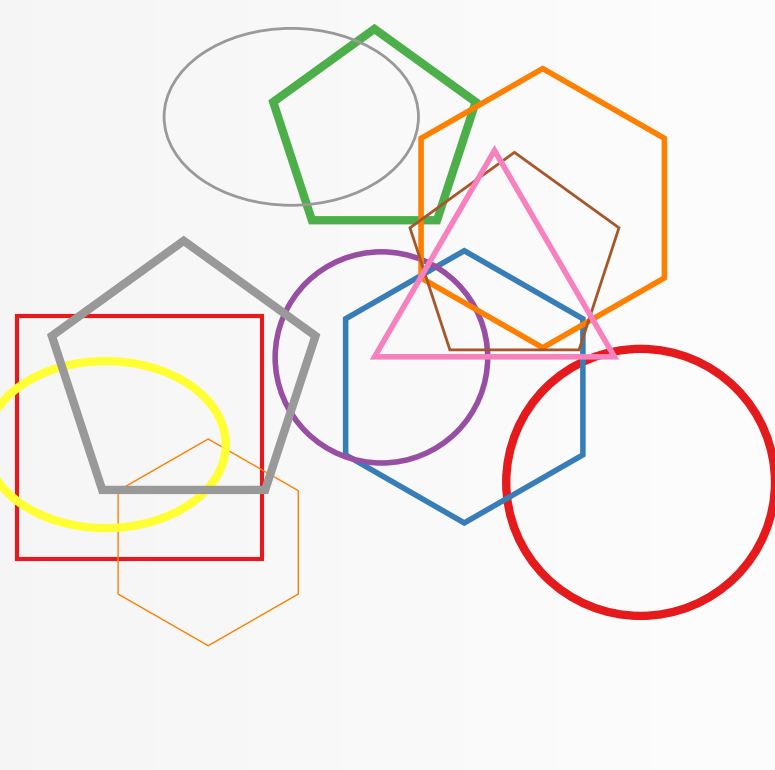[{"shape": "square", "thickness": 1.5, "radius": 0.79, "center": [0.18, 0.432]}, {"shape": "circle", "thickness": 3, "radius": 0.87, "center": [0.827, 0.374]}, {"shape": "hexagon", "thickness": 2, "radius": 0.88, "center": [0.599, 0.498]}, {"shape": "pentagon", "thickness": 3, "radius": 0.69, "center": [0.483, 0.825]}, {"shape": "circle", "thickness": 2, "radius": 0.69, "center": [0.492, 0.536]}, {"shape": "hexagon", "thickness": 0.5, "radius": 0.67, "center": [0.269, 0.296]}, {"shape": "hexagon", "thickness": 2, "radius": 0.91, "center": [0.7, 0.73]}, {"shape": "oval", "thickness": 3, "radius": 0.77, "center": [0.136, 0.423]}, {"shape": "pentagon", "thickness": 1, "radius": 0.71, "center": [0.664, 0.66]}, {"shape": "triangle", "thickness": 2, "radius": 0.89, "center": [0.638, 0.626]}, {"shape": "pentagon", "thickness": 3, "radius": 0.89, "center": [0.237, 0.508]}, {"shape": "oval", "thickness": 1, "radius": 0.82, "center": [0.376, 0.848]}]